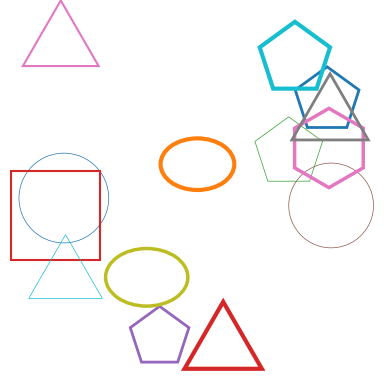[{"shape": "pentagon", "thickness": 2, "radius": 0.44, "center": [0.85, 0.739]}, {"shape": "circle", "thickness": 0.5, "radius": 0.58, "center": [0.166, 0.486]}, {"shape": "oval", "thickness": 3, "radius": 0.48, "center": [0.513, 0.574]}, {"shape": "pentagon", "thickness": 0.5, "radius": 0.46, "center": [0.75, 0.604]}, {"shape": "triangle", "thickness": 3, "radius": 0.58, "center": [0.58, 0.1]}, {"shape": "square", "thickness": 1.5, "radius": 0.58, "center": [0.145, 0.441]}, {"shape": "pentagon", "thickness": 2, "radius": 0.4, "center": [0.415, 0.124]}, {"shape": "circle", "thickness": 0.5, "radius": 0.55, "center": [0.86, 0.466]}, {"shape": "triangle", "thickness": 1.5, "radius": 0.57, "center": [0.158, 0.885]}, {"shape": "hexagon", "thickness": 2.5, "radius": 0.51, "center": [0.854, 0.616]}, {"shape": "triangle", "thickness": 2, "radius": 0.57, "center": [0.857, 0.694]}, {"shape": "oval", "thickness": 2.5, "radius": 0.53, "center": [0.381, 0.28]}, {"shape": "triangle", "thickness": 0.5, "radius": 0.55, "center": [0.17, 0.28]}, {"shape": "pentagon", "thickness": 3, "radius": 0.48, "center": [0.766, 0.847]}]